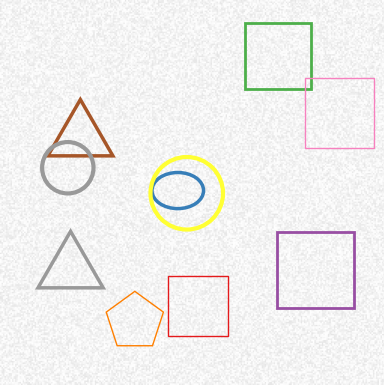[{"shape": "square", "thickness": 1, "radius": 0.39, "center": [0.514, 0.205]}, {"shape": "oval", "thickness": 2.5, "radius": 0.33, "center": [0.462, 0.505]}, {"shape": "square", "thickness": 2, "radius": 0.43, "center": [0.722, 0.855]}, {"shape": "square", "thickness": 2, "radius": 0.5, "center": [0.82, 0.299]}, {"shape": "pentagon", "thickness": 1, "radius": 0.39, "center": [0.35, 0.165]}, {"shape": "circle", "thickness": 3, "radius": 0.47, "center": [0.485, 0.498]}, {"shape": "triangle", "thickness": 2.5, "radius": 0.49, "center": [0.209, 0.644]}, {"shape": "square", "thickness": 1, "radius": 0.45, "center": [0.882, 0.707]}, {"shape": "circle", "thickness": 3, "radius": 0.33, "center": [0.176, 0.564]}, {"shape": "triangle", "thickness": 2.5, "radius": 0.49, "center": [0.183, 0.301]}]